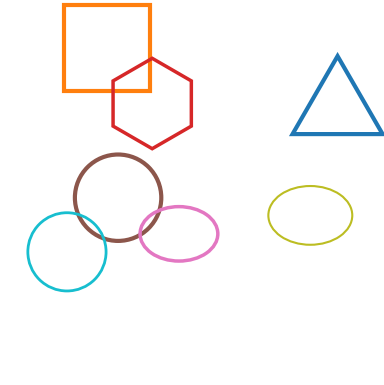[{"shape": "triangle", "thickness": 3, "radius": 0.68, "center": [0.877, 0.719]}, {"shape": "square", "thickness": 3, "radius": 0.56, "center": [0.277, 0.875]}, {"shape": "hexagon", "thickness": 2.5, "radius": 0.59, "center": [0.395, 0.731]}, {"shape": "circle", "thickness": 3, "radius": 0.56, "center": [0.307, 0.486]}, {"shape": "oval", "thickness": 2.5, "radius": 0.5, "center": [0.465, 0.393]}, {"shape": "oval", "thickness": 1.5, "radius": 0.54, "center": [0.806, 0.441]}, {"shape": "circle", "thickness": 2, "radius": 0.51, "center": [0.174, 0.346]}]